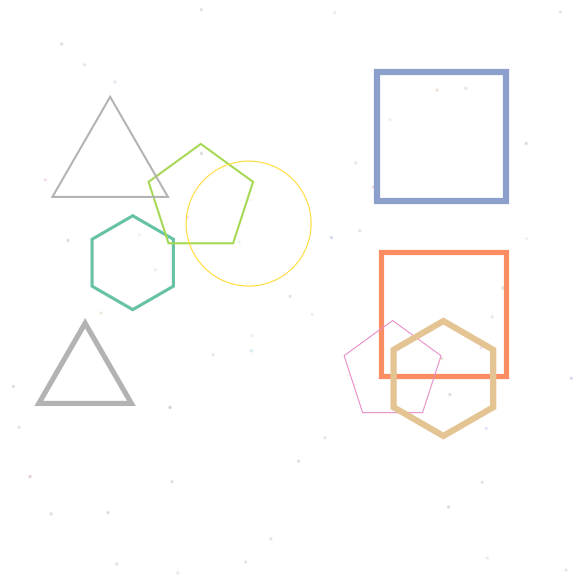[{"shape": "hexagon", "thickness": 1.5, "radius": 0.41, "center": [0.23, 0.544]}, {"shape": "square", "thickness": 2.5, "radius": 0.54, "center": [0.768, 0.455]}, {"shape": "square", "thickness": 3, "radius": 0.56, "center": [0.765, 0.763]}, {"shape": "pentagon", "thickness": 0.5, "radius": 0.44, "center": [0.68, 0.356]}, {"shape": "pentagon", "thickness": 1, "radius": 0.48, "center": [0.348, 0.655]}, {"shape": "circle", "thickness": 0.5, "radius": 0.54, "center": [0.431, 0.612]}, {"shape": "hexagon", "thickness": 3, "radius": 0.5, "center": [0.768, 0.344]}, {"shape": "triangle", "thickness": 1, "radius": 0.58, "center": [0.191, 0.716]}, {"shape": "triangle", "thickness": 2.5, "radius": 0.46, "center": [0.147, 0.347]}]